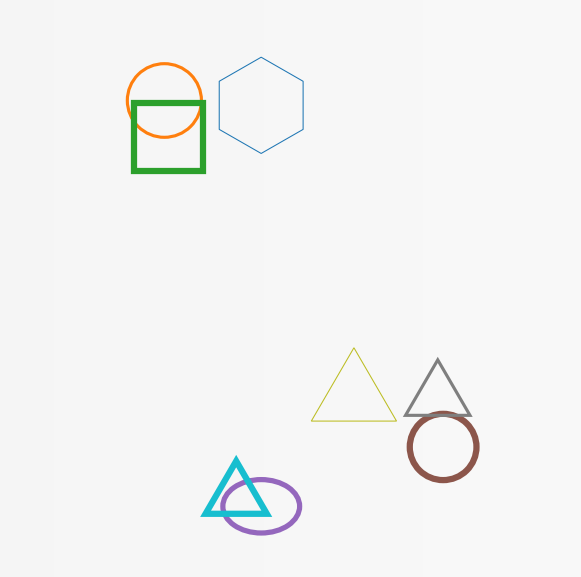[{"shape": "hexagon", "thickness": 0.5, "radius": 0.42, "center": [0.449, 0.817]}, {"shape": "circle", "thickness": 1.5, "radius": 0.32, "center": [0.283, 0.825]}, {"shape": "square", "thickness": 3, "radius": 0.3, "center": [0.29, 0.762]}, {"shape": "oval", "thickness": 2.5, "radius": 0.33, "center": [0.449, 0.122]}, {"shape": "circle", "thickness": 3, "radius": 0.29, "center": [0.762, 0.225]}, {"shape": "triangle", "thickness": 1.5, "radius": 0.32, "center": [0.753, 0.312]}, {"shape": "triangle", "thickness": 0.5, "radius": 0.42, "center": [0.609, 0.312]}, {"shape": "triangle", "thickness": 3, "radius": 0.3, "center": [0.406, 0.14]}]